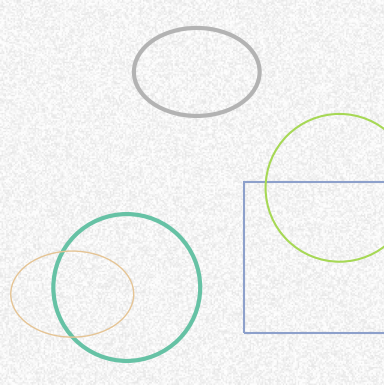[{"shape": "circle", "thickness": 3, "radius": 0.95, "center": [0.329, 0.253]}, {"shape": "square", "thickness": 1.5, "radius": 0.98, "center": [0.828, 0.332]}, {"shape": "circle", "thickness": 1.5, "radius": 0.96, "center": [0.882, 0.512]}, {"shape": "oval", "thickness": 1, "radius": 0.8, "center": [0.188, 0.236]}, {"shape": "oval", "thickness": 3, "radius": 0.82, "center": [0.511, 0.813]}]